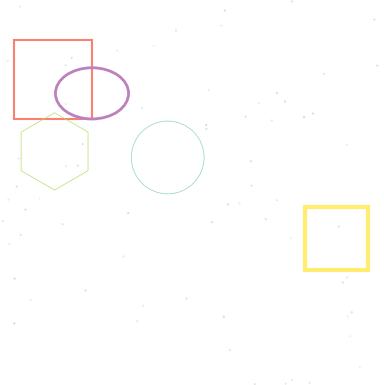[{"shape": "circle", "thickness": 0.5, "radius": 0.47, "center": [0.436, 0.591]}, {"shape": "square", "thickness": 1.5, "radius": 0.51, "center": [0.138, 0.794]}, {"shape": "hexagon", "thickness": 0.5, "radius": 0.5, "center": [0.142, 0.607]}, {"shape": "oval", "thickness": 2, "radius": 0.47, "center": [0.239, 0.757]}, {"shape": "square", "thickness": 3, "radius": 0.41, "center": [0.874, 0.381]}]